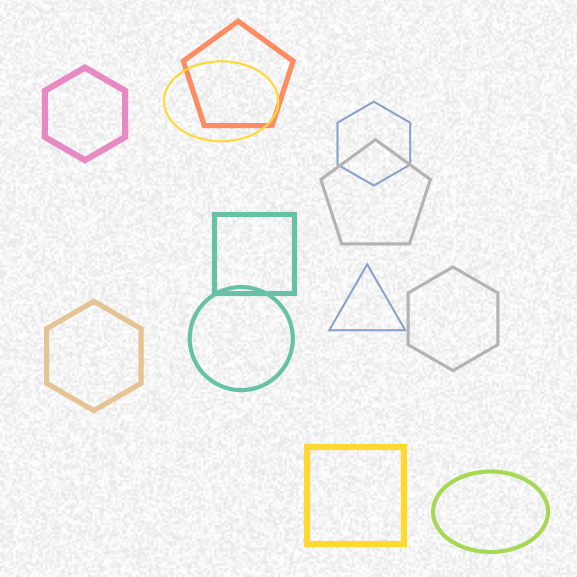[{"shape": "square", "thickness": 2.5, "radius": 0.35, "center": [0.44, 0.56]}, {"shape": "circle", "thickness": 2, "radius": 0.45, "center": [0.418, 0.413]}, {"shape": "pentagon", "thickness": 2.5, "radius": 0.5, "center": [0.413, 0.862]}, {"shape": "triangle", "thickness": 1, "radius": 0.38, "center": [0.636, 0.465]}, {"shape": "hexagon", "thickness": 1, "radius": 0.36, "center": [0.647, 0.75]}, {"shape": "hexagon", "thickness": 3, "radius": 0.4, "center": [0.147, 0.802]}, {"shape": "oval", "thickness": 2, "radius": 0.5, "center": [0.849, 0.113]}, {"shape": "oval", "thickness": 1, "radius": 0.49, "center": [0.383, 0.824]}, {"shape": "square", "thickness": 3, "radius": 0.42, "center": [0.616, 0.141]}, {"shape": "hexagon", "thickness": 2.5, "radius": 0.47, "center": [0.163, 0.383]}, {"shape": "pentagon", "thickness": 1.5, "radius": 0.5, "center": [0.65, 0.657]}, {"shape": "hexagon", "thickness": 1.5, "radius": 0.45, "center": [0.784, 0.447]}]